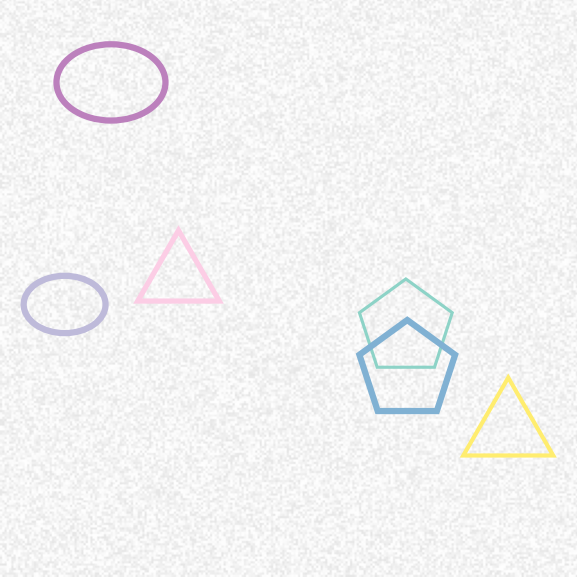[{"shape": "pentagon", "thickness": 1.5, "radius": 0.42, "center": [0.703, 0.432]}, {"shape": "oval", "thickness": 3, "radius": 0.35, "center": [0.112, 0.472]}, {"shape": "pentagon", "thickness": 3, "radius": 0.44, "center": [0.705, 0.358]}, {"shape": "triangle", "thickness": 2.5, "radius": 0.41, "center": [0.309, 0.519]}, {"shape": "oval", "thickness": 3, "radius": 0.47, "center": [0.192, 0.856]}, {"shape": "triangle", "thickness": 2, "radius": 0.45, "center": [0.88, 0.255]}]